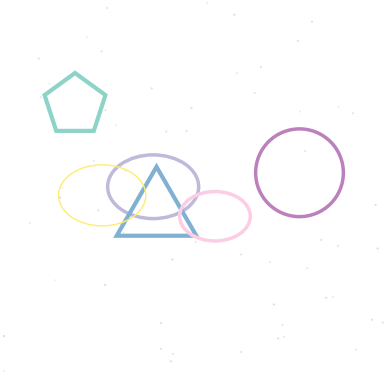[{"shape": "pentagon", "thickness": 3, "radius": 0.42, "center": [0.195, 0.727]}, {"shape": "oval", "thickness": 2.5, "radius": 0.59, "center": [0.398, 0.515]}, {"shape": "triangle", "thickness": 3, "radius": 0.6, "center": [0.407, 0.447]}, {"shape": "oval", "thickness": 2.5, "radius": 0.46, "center": [0.558, 0.438]}, {"shape": "circle", "thickness": 2.5, "radius": 0.57, "center": [0.778, 0.551]}, {"shape": "oval", "thickness": 1, "radius": 0.57, "center": [0.265, 0.493]}]